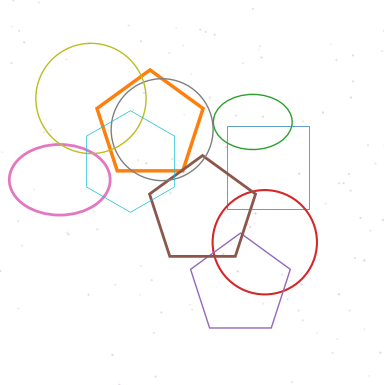[{"shape": "square", "thickness": 0.5, "radius": 0.54, "center": [0.697, 0.565]}, {"shape": "pentagon", "thickness": 2.5, "radius": 0.72, "center": [0.39, 0.673]}, {"shape": "oval", "thickness": 1, "radius": 0.51, "center": [0.657, 0.683]}, {"shape": "circle", "thickness": 1.5, "radius": 0.68, "center": [0.688, 0.371]}, {"shape": "pentagon", "thickness": 1, "radius": 0.68, "center": [0.624, 0.258]}, {"shape": "pentagon", "thickness": 2, "radius": 0.72, "center": [0.526, 0.451]}, {"shape": "oval", "thickness": 2, "radius": 0.66, "center": [0.155, 0.533]}, {"shape": "circle", "thickness": 1, "radius": 0.66, "center": [0.421, 0.663]}, {"shape": "circle", "thickness": 1, "radius": 0.72, "center": [0.236, 0.744]}, {"shape": "hexagon", "thickness": 0.5, "radius": 0.66, "center": [0.339, 0.58]}]